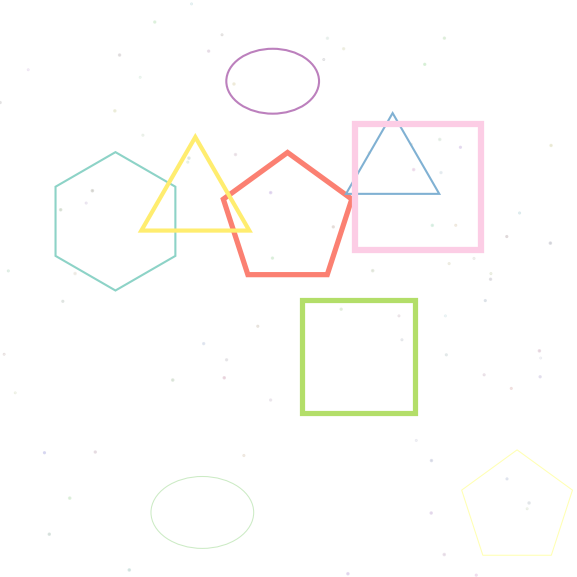[{"shape": "hexagon", "thickness": 1, "radius": 0.6, "center": [0.2, 0.616]}, {"shape": "pentagon", "thickness": 0.5, "radius": 0.5, "center": [0.895, 0.119]}, {"shape": "pentagon", "thickness": 2.5, "radius": 0.58, "center": [0.498, 0.618]}, {"shape": "triangle", "thickness": 1, "radius": 0.47, "center": [0.68, 0.71]}, {"shape": "square", "thickness": 2.5, "radius": 0.49, "center": [0.62, 0.381]}, {"shape": "square", "thickness": 3, "radius": 0.55, "center": [0.724, 0.676]}, {"shape": "oval", "thickness": 1, "radius": 0.4, "center": [0.472, 0.858]}, {"shape": "oval", "thickness": 0.5, "radius": 0.44, "center": [0.35, 0.112]}, {"shape": "triangle", "thickness": 2, "radius": 0.54, "center": [0.338, 0.654]}]